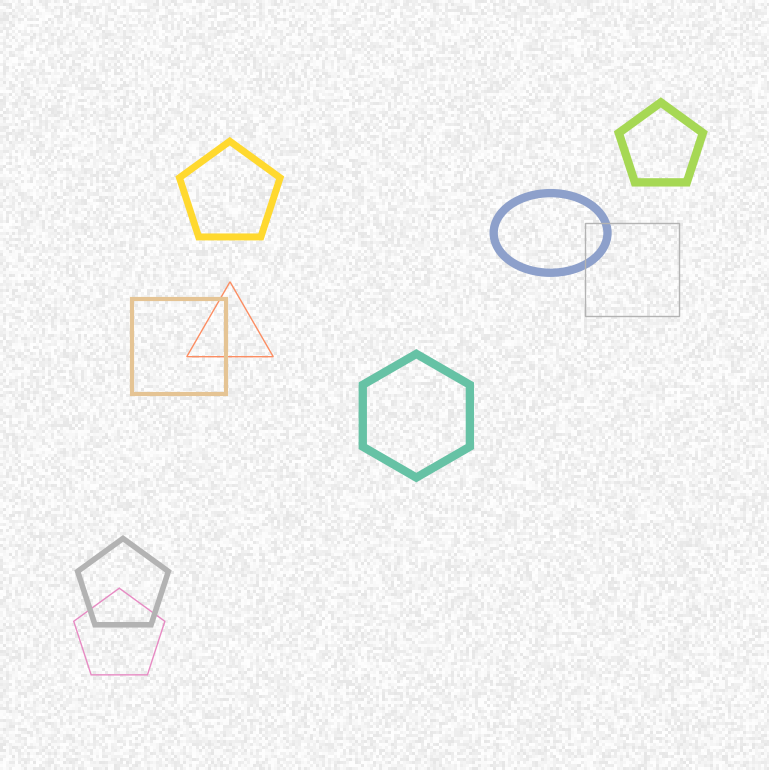[{"shape": "hexagon", "thickness": 3, "radius": 0.4, "center": [0.541, 0.46]}, {"shape": "triangle", "thickness": 0.5, "radius": 0.32, "center": [0.299, 0.569]}, {"shape": "oval", "thickness": 3, "radius": 0.37, "center": [0.715, 0.697]}, {"shape": "pentagon", "thickness": 0.5, "radius": 0.31, "center": [0.155, 0.174]}, {"shape": "pentagon", "thickness": 3, "radius": 0.29, "center": [0.858, 0.81]}, {"shape": "pentagon", "thickness": 2.5, "radius": 0.34, "center": [0.298, 0.748]}, {"shape": "square", "thickness": 1.5, "radius": 0.31, "center": [0.232, 0.55]}, {"shape": "square", "thickness": 0.5, "radius": 0.3, "center": [0.821, 0.65]}, {"shape": "pentagon", "thickness": 2, "radius": 0.31, "center": [0.16, 0.239]}]